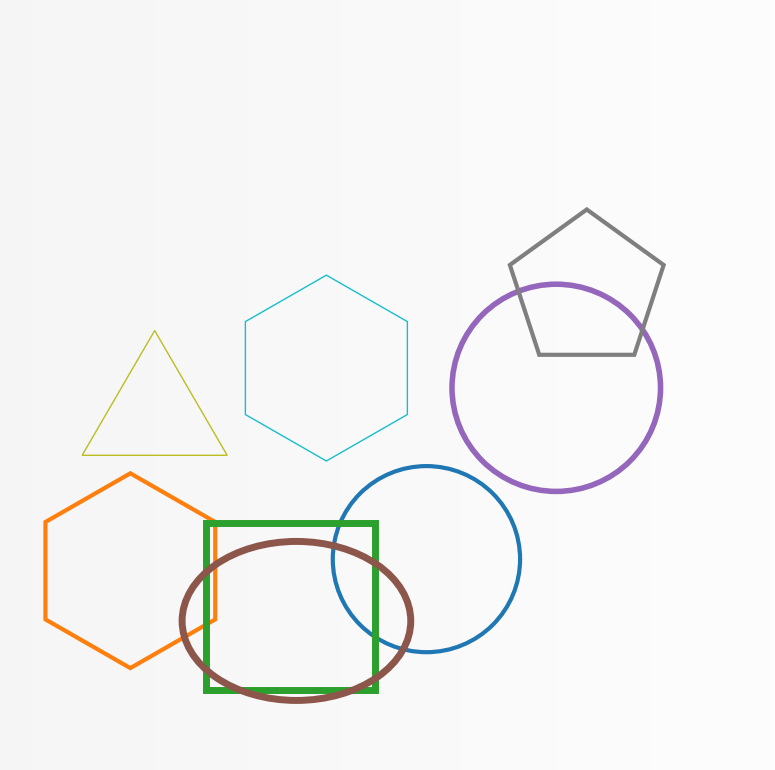[{"shape": "circle", "thickness": 1.5, "radius": 0.6, "center": [0.55, 0.274]}, {"shape": "hexagon", "thickness": 1.5, "radius": 0.63, "center": [0.168, 0.259]}, {"shape": "square", "thickness": 2.5, "radius": 0.54, "center": [0.375, 0.212]}, {"shape": "circle", "thickness": 2, "radius": 0.67, "center": [0.718, 0.496]}, {"shape": "oval", "thickness": 2.5, "radius": 0.74, "center": [0.382, 0.194]}, {"shape": "pentagon", "thickness": 1.5, "radius": 0.52, "center": [0.757, 0.624]}, {"shape": "triangle", "thickness": 0.5, "radius": 0.54, "center": [0.2, 0.463]}, {"shape": "hexagon", "thickness": 0.5, "radius": 0.6, "center": [0.421, 0.522]}]